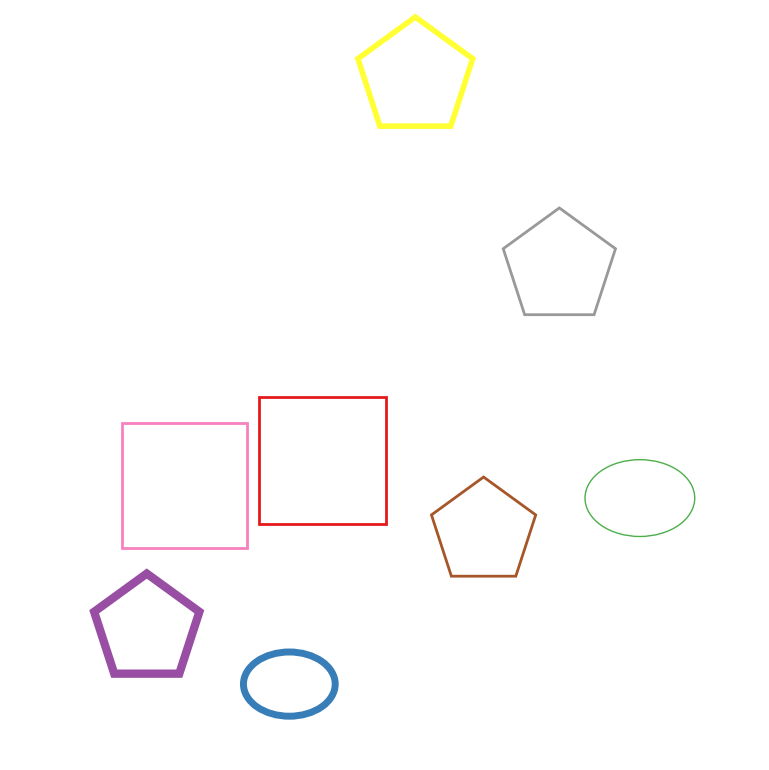[{"shape": "square", "thickness": 1, "radius": 0.41, "center": [0.419, 0.402]}, {"shape": "oval", "thickness": 2.5, "radius": 0.3, "center": [0.376, 0.112]}, {"shape": "oval", "thickness": 0.5, "radius": 0.36, "center": [0.831, 0.353]}, {"shape": "pentagon", "thickness": 3, "radius": 0.36, "center": [0.191, 0.183]}, {"shape": "pentagon", "thickness": 2, "radius": 0.39, "center": [0.539, 0.9]}, {"shape": "pentagon", "thickness": 1, "radius": 0.36, "center": [0.628, 0.309]}, {"shape": "square", "thickness": 1, "radius": 0.4, "center": [0.239, 0.369]}, {"shape": "pentagon", "thickness": 1, "radius": 0.38, "center": [0.726, 0.653]}]